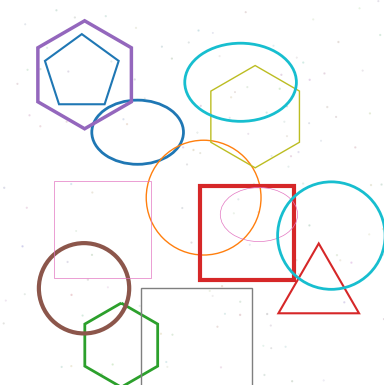[{"shape": "oval", "thickness": 2, "radius": 0.6, "center": [0.357, 0.657]}, {"shape": "pentagon", "thickness": 1.5, "radius": 0.5, "center": [0.212, 0.811]}, {"shape": "circle", "thickness": 1, "radius": 0.75, "center": [0.529, 0.487]}, {"shape": "hexagon", "thickness": 2, "radius": 0.55, "center": [0.315, 0.104]}, {"shape": "triangle", "thickness": 1.5, "radius": 0.6, "center": [0.828, 0.247]}, {"shape": "square", "thickness": 3, "radius": 0.61, "center": [0.642, 0.394]}, {"shape": "hexagon", "thickness": 2.5, "radius": 0.7, "center": [0.22, 0.806]}, {"shape": "circle", "thickness": 3, "radius": 0.59, "center": [0.218, 0.251]}, {"shape": "square", "thickness": 0.5, "radius": 0.63, "center": [0.266, 0.404]}, {"shape": "oval", "thickness": 0.5, "radius": 0.5, "center": [0.673, 0.443]}, {"shape": "square", "thickness": 1, "radius": 0.72, "center": [0.511, 0.109]}, {"shape": "hexagon", "thickness": 1, "radius": 0.66, "center": [0.663, 0.697]}, {"shape": "oval", "thickness": 2, "radius": 0.72, "center": [0.625, 0.786]}, {"shape": "circle", "thickness": 2, "radius": 0.7, "center": [0.861, 0.388]}]